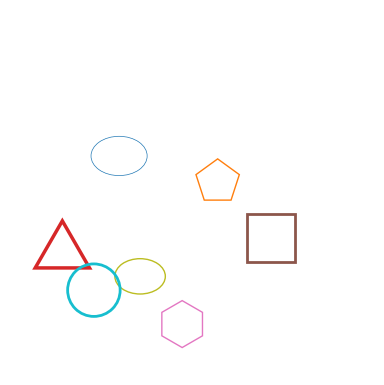[{"shape": "oval", "thickness": 0.5, "radius": 0.36, "center": [0.309, 0.595]}, {"shape": "pentagon", "thickness": 1, "radius": 0.3, "center": [0.565, 0.528]}, {"shape": "triangle", "thickness": 2.5, "radius": 0.41, "center": [0.162, 0.345]}, {"shape": "square", "thickness": 2, "radius": 0.31, "center": [0.704, 0.381]}, {"shape": "hexagon", "thickness": 1, "radius": 0.3, "center": [0.473, 0.158]}, {"shape": "oval", "thickness": 1, "radius": 0.33, "center": [0.364, 0.282]}, {"shape": "circle", "thickness": 2, "radius": 0.34, "center": [0.244, 0.246]}]